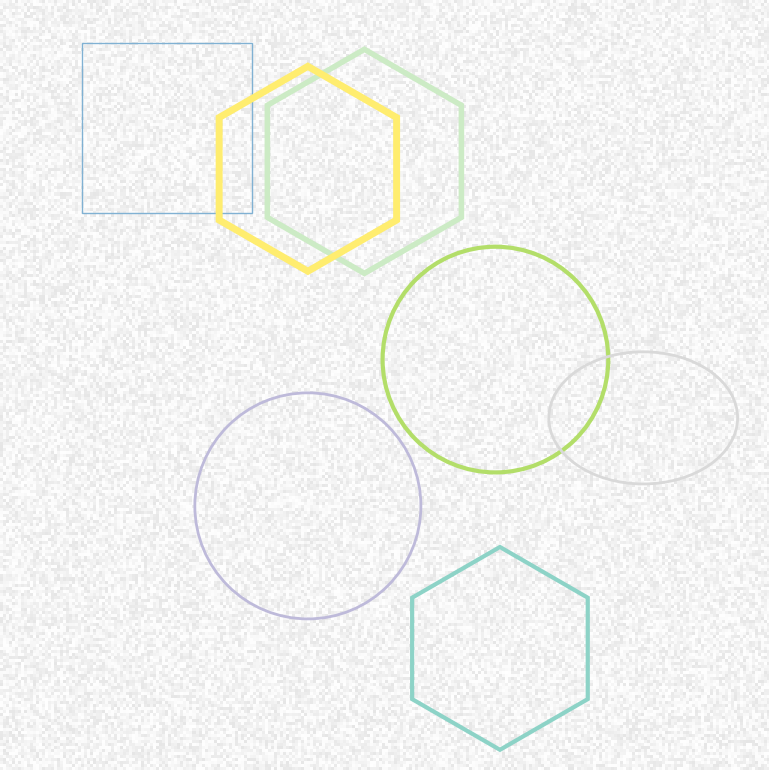[{"shape": "hexagon", "thickness": 1.5, "radius": 0.66, "center": [0.649, 0.158]}, {"shape": "circle", "thickness": 1, "radius": 0.73, "center": [0.4, 0.343]}, {"shape": "square", "thickness": 0.5, "radius": 0.55, "center": [0.217, 0.834]}, {"shape": "circle", "thickness": 1.5, "radius": 0.73, "center": [0.643, 0.533]}, {"shape": "oval", "thickness": 1, "radius": 0.61, "center": [0.835, 0.457]}, {"shape": "hexagon", "thickness": 2, "radius": 0.73, "center": [0.473, 0.79]}, {"shape": "hexagon", "thickness": 2.5, "radius": 0.67, "center": [0.4, 0.781]}]